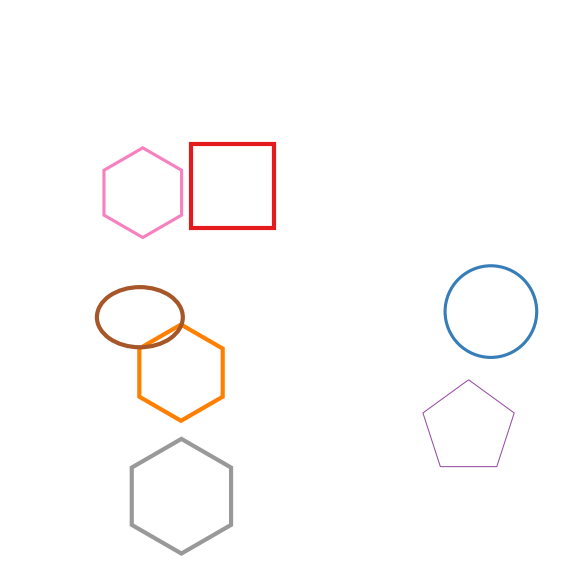[{"shape": "square", "thickness": 2, "radius": 0.36, "center": [0.403, 0.677]}, {"shape": "circle", "thickness": 1.5, "radius": 0.4, "center": [0.85, 0.46]}, {"shape": "pentagon", "thickness": 0.5, "radius": 0.42, "center": [0.811, 0.258]}, {"shape": "hexagon", "thickness": 2, "radius": 0.42, "center": [0.313, 0.354]}, {"shape": "oval", "thickness": 2, "radius": 0.37, "center": [0.242, 0.45]}, {"shape": "hexagon", "thickness": 1.5, "radius": 0.39, "center": [0.247, 0.665]}, {"shape": "hexagon", "thickness": 2, "radius": 0.5, "center": [0.314, 0.14]}]